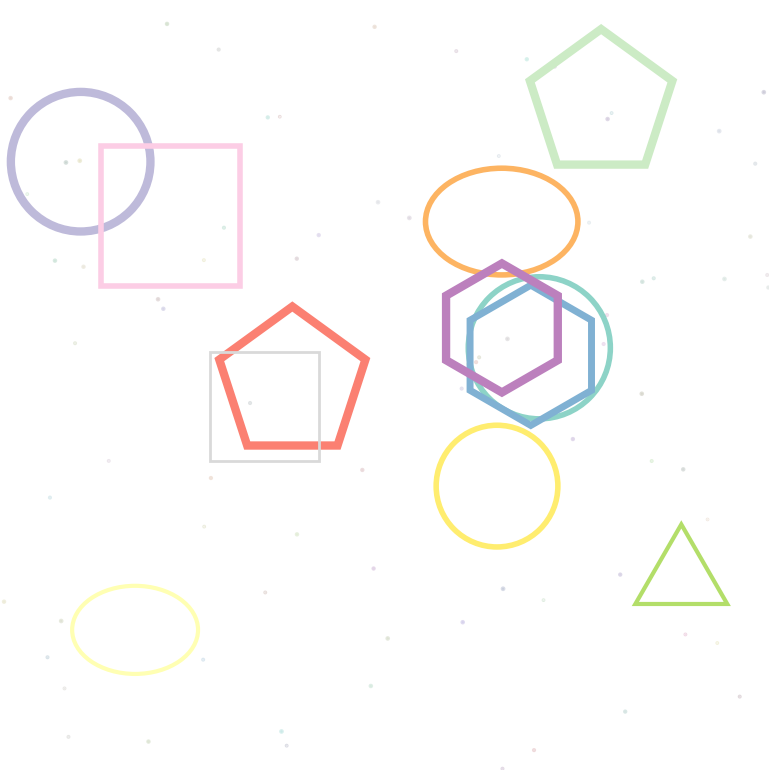[{"shape": "circle", "thickness": 2, "radius": 0.46, "center": [0.7, 0.548]}, {"shape": "oval", "thickness": 1.5, "radius": 0.41, "center": [0.175, 0.182]}, {"shape": "circle", "thickness": 3, "radius": 0.45, "center": [0.105, 0.79]}, {"shape": "pentagon", "thickness": 3, "radius": 0.5, "center": [0.38, 0.502]}, {"shape": "hexagon", "thickness": 2.5, "radius": 0.46, "center": [0.689, 0.539]}, {"shape": "oval", "thickness": 2, "radius": 0.49, "center": [0.652, 0.712]}, {"shape": "triangle", "thickness": 1.5, "radius": 0.34, "center": [0.885, 0.25]}, {"shape": "square", "thickness": 2, "radius": 0.45, "center": [0.221, 0.72]}, {"shape": "square", "thickness": 1, "radius": 0.36, "center": [0.344, 0.472]}, {"shape": "hexagon", "thickness": 3, "radius": 0.42, "center": [0.652, 0.574]}, {"shape": "pentagon", "thickness": 3, "radius": 0.49, "center": [0.781, 0.865]}, {"shape": "circle", "thickness": 2, "radius": 0.4, "center": [0.645, 0.369]}]